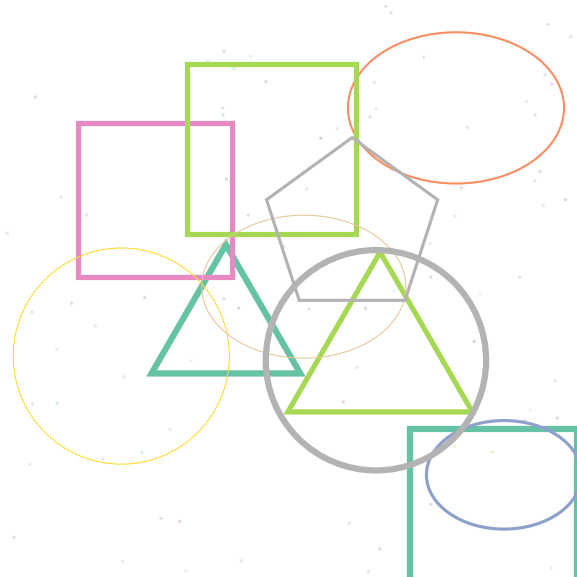[{"shape": "square", "thickness": 3, "radius": 0.72, "center": [0.855, 0.113]}, {"shape": "triangle", "thickness": 3, "radius": 0.74, "center": [0.391, 0.427]}, {"shape": "oval", "thickness": 1, "radius": 0.94, "center": [0.79, 0.812]}, {"shape": "oval", "thickness": 1.5, "radius": 0.67, "center": [0.873, 0.177]}, {"shape": "square", "thickness": 2.5, "radius": 0.67, "center": [0.269, 0.653]}, {"shape": "square", "thickness": 2.5, "radius": 0.74, "center": [0.47, 0.742]}, {"shape": "triangle", "thickness": 2.5, "radius": 0.92, "center": [0.658, 0.378]}, {"shape": "circle", "thickness": 0.5, "radius": 0.94, "center": [0.21, 0.383]}, {"shape": "oval", "thickness": 0.5, "radius": 0.88, "center": [0.526, 0.503]}, {"shape": "circle", "thickness": 3, "radius": 0.95, "center": [0.651, 0.375]}, {"shape": "pentagon", "thickness": 1.5, "radius": 0.78, "center": [0.61, 0.605]}]